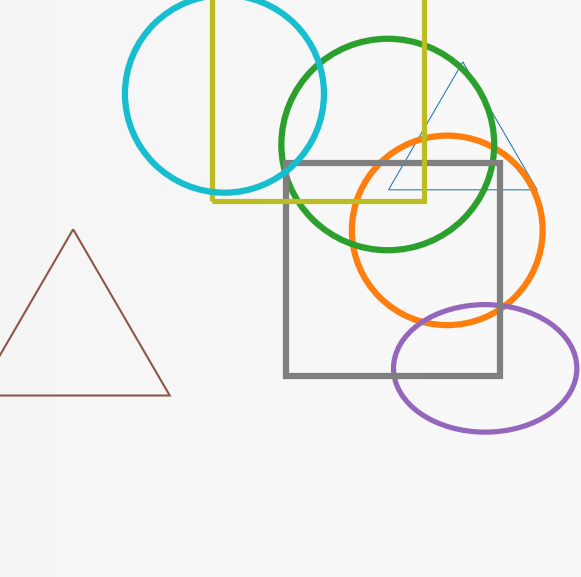[{"shape": "triangle", "thickness": 0.5, "radius": 0.74, "center": [0.796, 0.744]}, {"shape": "circle", "thickness": 3, "radius": 0.82, "center": [0.769, 0.6]}, {"shape": "circle", "thickness": 3, "radius": 0.92, "center": [0.667, 0.749]}, {"shape": "oval", "thickness": 2.5, "radius": 0.79, "center": [0.835, 0.361]}, {"shape": "triangle", "thickness": 1, "radius": 0.96, "center": [0.126, 0.41]}, {"shape": "square", "thickness": 3, "radius": 0.92, "center": [0.676, 0.533]}, {"shape": "square", "thickness": 2.5, "radius": 0.91, "center": [0.547, 0.834]}, {"shape": "circle", "thickness": 3, "radius": 0.86, "center": [0.386, 0.837]}]